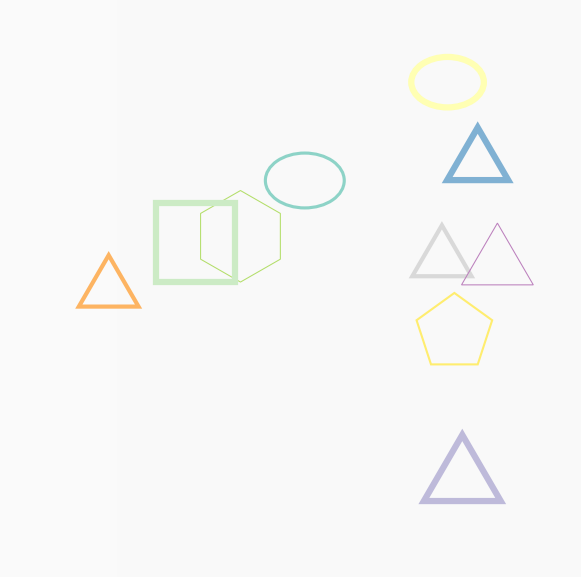[{"shape": "oval", "thickness": 1.5, "radius": 0.34, "center": [0.524, 0.687]}, {"shape": "oval", "thickness": 3, "radius": 0.31, "center": [0.77, 0.857]}, {"shape": "triangle", "thickness": 3, "radius": 0.38, "center": [0.795, 0.17]}, {"shape": "triangle", "thickness": 3, "radius": 0.3, "center": [0.822, 0.718]}, {"shape": "triangle", "thickness": 2, "radius": 0.3, "center": [0.187, 0.498]}, {"shape": "hexagon", "thickness": 0.5, "radius": 0.4, "center": [0.414, 0.59]}, {"shape": "triangle", "thickness": 2, "radius": 0.29, "center": [0.76, 0.55]}, {"shape": "triangle", "thickness": 0.5, "radius": 0.36, "center": [0.856, 0.542]}, {"shape": "square", "thickness": 3, "radius": 0.34, "center": [0.336, 0.579]}, {"shape": "pentagon", "thickness": 1, "radius": 0.34, "center": [0.782, 0.423]}]